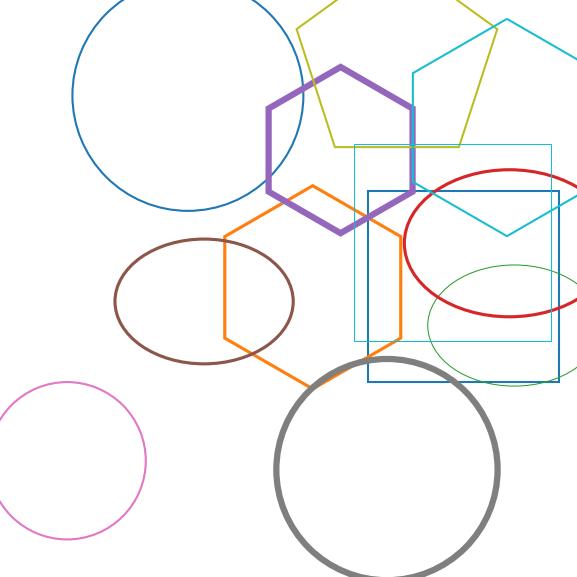[{"shape": "square", "thickness": 1, "radius": 0.82, "center": [0.803, 0.503]}, {"shape": "circle", "thickness": 1, "radius": 1.0, "center": [0.325, 0.834]}, {"shape": "hexagon", "thickness": 1.5, "radius": 0.88, "center": [0.542, 0.502]}, {"shape": "oval", "thickness": 0.5, "radius": 0.75, "center": [0.891, 0.435]}, {"shape": "oval", "thickness": 1.5, "radius": 0.91, "center": [0.882, 0.578]}, {"shape": "hexagon", "thickness": 3, "radius": 0.72, "center": [0.59, 0.739]}, {"shape": "oval", "thickness": 1.5, "radius": 0.77, "center": [0.353, 0.477]}, {"shape": "circle", "thickness": 1, "radius": 0.68, "center": [0.116, 0.201]}, {"shape": "circle", "thickness": 3, "radius": 0.96, "center": [0.67, 0.186]}, {"shape": "pentagon", "thickness": 1, "radius": 0.91, "center": [0.687, 0.892]}, {"shape": "square", "thickness": 0.5, "radius": 0.86, "center": [0.783, 0.579]}, {"shape": "hexagon", "thickness": 1, "radius": 0.94, "center": [0.878, 0.778]}]